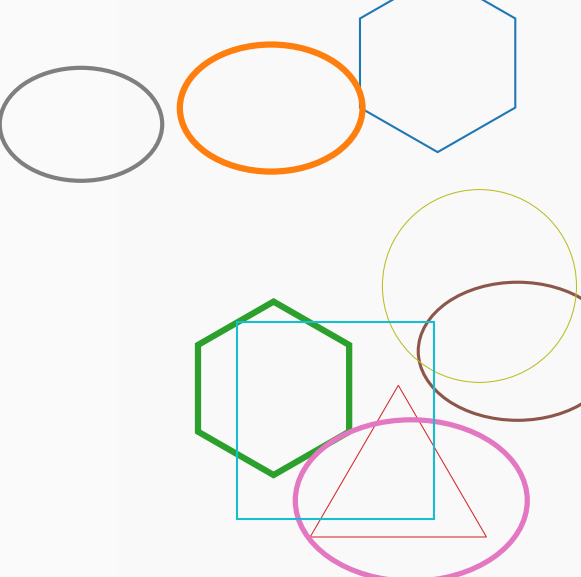[{"shape": "hexagon", "thickness": 1, "radius": 0.77, "center": [0.753, 0.89]}, {"shape": "oval", "thickness": 3, "radius": 0.79, "center": [0.467, 0.812]}, {"shape": "hexagon", "thickness": 3, "radius": 0.75, "center": [0.471, 0.327]}, {"shape": "triangle", "thickness": 0.5, "radius": 0.88, "center": [0.685, 0.157]}, {"shape": "oval", "thickness": 1.5, "radius": 0.85, "center": [0.89, 0.391]}, {"shape": "oval", "thickness": 2.5, "radius": 1.0, "center": [0.708, 0.133]}, {"shape": "oval", "thickness": 2, "radius": 0.7, "center": [0.139, 0.784]}, {"shape": "circle", "thickness": 0.5, "radius": 0.83, "center": [0.825, 0.504]}, {"shape": "square", "thickness": 1, "radius": 0.85, "center": [0.577, 0.271]}]